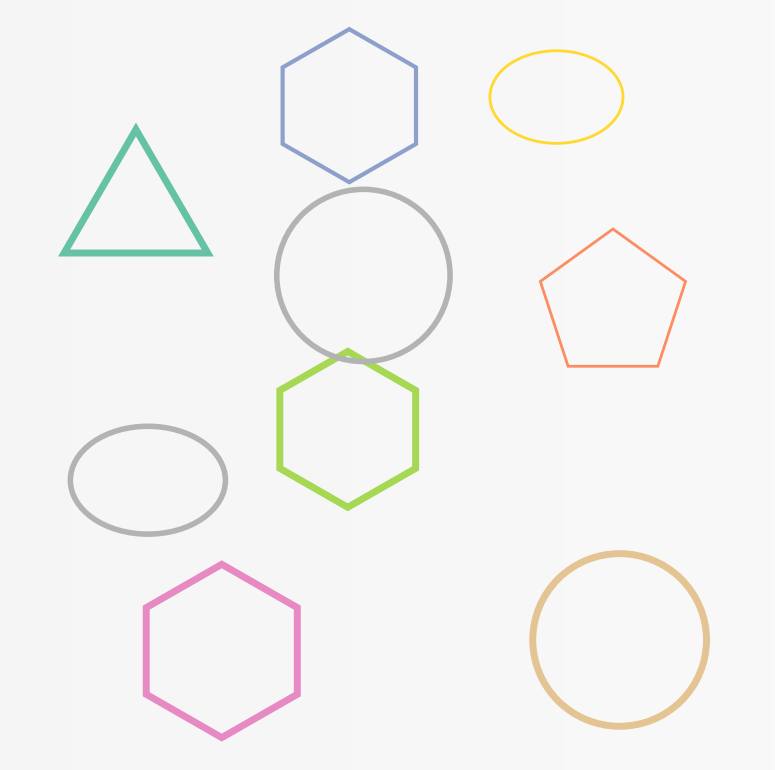[{"shape": "triangle", "thickness": 2.5, "radius": 0.54, "center": [0.175, 0.725]}, {"shape": "pentagon", "thickness": 1, "radius": 0.49, "center": [0.791, 0.604]}, {"shape": "hexagon", "thickness": 1.5, "radius": 0.5, "center": [0.451, 0.863]}, {"shape": "hexagon", "thickness": 2.5, "radius": 0.56, "center": [0.286, 0.155]}, {"shape": "hexagon", "thickness": 2.5, "radius": 0.51, "center": [0.449, 0.442]}, {"shape": "oval", "thickness": 1, "radius": 0.43, "center": [0.718, 0.874]}, {"shape": "circle", "thickness": 2.5, "radius": 0.56, "center": [0.8, 0.169]}, {"shape": "oval", "thickness": 2, "radius": 0.5, "center": [0.191, 0.376]}, {"shape": "circle", "thickness": 2, "radius": 0.56, "center": [0.469, 0.642]}]